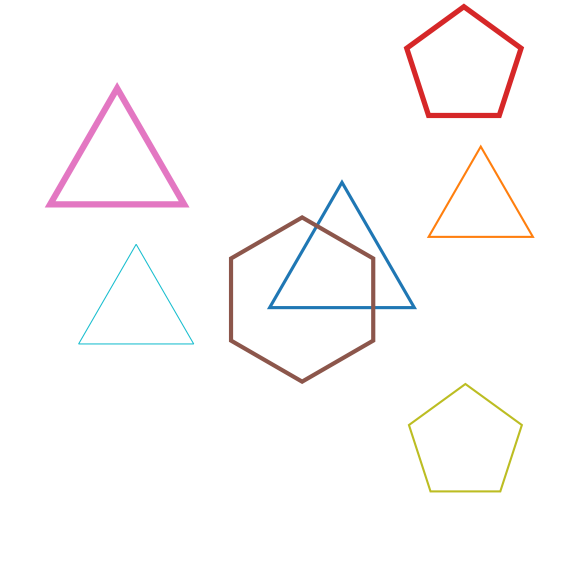[{"shape": "triangle", "thickness": 1.5, "radius": 0.72, "center": [0.592, 0.539]}, {"shape": "triangle", "thickness": 1, "radius": 0.52, "center": [0.832, 0.641]}, {"shape": "pentagon", "thickness": 2.5, "radius": 0.52, "center": [0.803, 0.883]}, {"shape": "hexagon", "thickness": 2, "radius": 0.71, "center": [0.523, 0.48]}, {"shape": "triangle", "thickness": 3, "radius": 0.67, "center": [0.203, 0.712]}, {"shape": "pentagon", "thickness": 1, "radius": 0.51, "center": [0.806, 0.231]}, {"shape": "triangle", "thickness": 0.5, "radius": 0.58, "center": [0.236, 0.461]}]